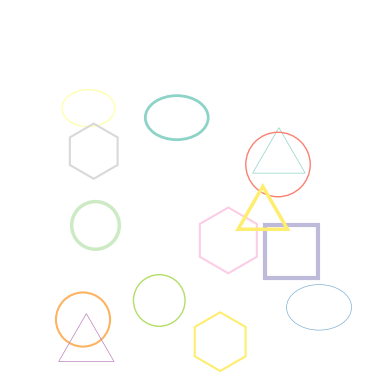[{"shape": "triangle", "thickness": 0.5, "radius": 0.39, "center": [0.724, 0.59]}, {"shape": "oval", "thickness": 2, "radius": 0.41, "center": [0.459, 0.694]}, {"shape": "oval", "thickness": 1, "radius": 0.34, "center": [0.23, 0.719]}, {"shape": "square", "thickness": 3, "radius": 0.34, "center": [0.757, 0.346]}, {"shape": "circle", "thickness": 1, "radius": 0.42, "center": [0.722, 0.573]}, {"shape": "oval", "thickness": 0.5, "radius": 0.42, "center": [0.829, 0.202]}, {"shape": "circle", "thickness": 1.5, "radius": 0.35, "center": [0.216, 0.17]}, {"shape": "circle", "thickness": 1, "radius": 0.33, "center": [0.414, 0.22]}, {"shape": "hexagon", "thickness": 1.5, "radius": 0.43, "center": [0.593, 0.376]}, {"shape": "hexagon", "thickness": 1.5, "radius": 0.36, "center": [0.243, 0.607]}, {"shape": "triangle", "thickness": 0.5, "radius": 0.42, "center": [0.224, 0.102]}, {"shape": "circle", "thickness": 2.5, "radius": 0.31, "center": [0.248, 0.414]}, {"shape": "hexagon", "thickness": 1.5, "radius": 0.38, "center": [0.572, 0.113]}, {"shape": "triangle", "thickness": 2.5, "radius": 0.37, "center": [0.683, 0.442]}]